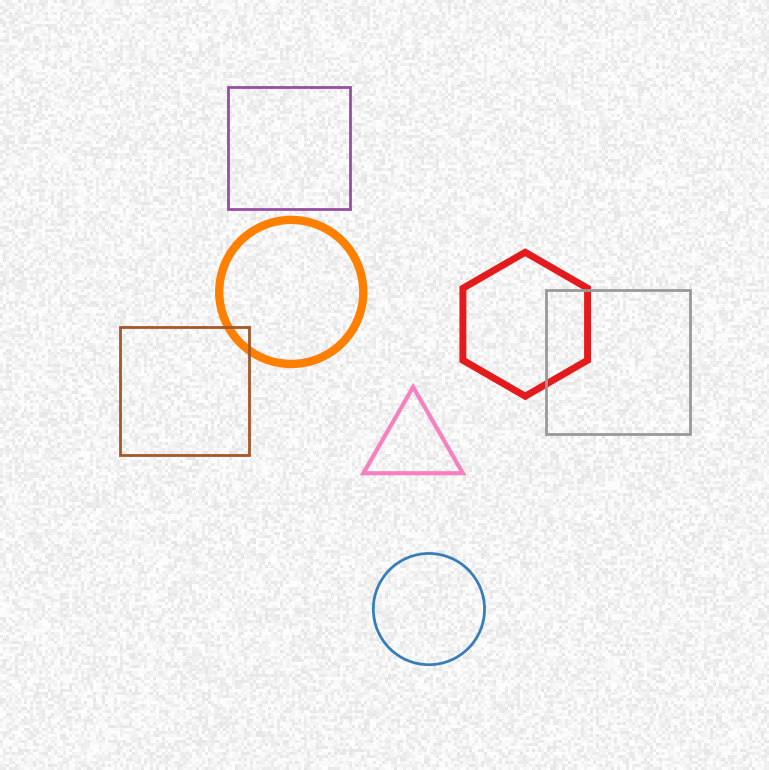[{"shape": "hexagon", "thickness": 2.5, "radius": 0.47, "center": [0.682, 0.579]}, {"shape": "circle", "thickness": 1, "radius": 0.36, "center": [0.557, 0.209]}, {"shape": "square", "thickness": 1, "radius": 0.4, "center": [0.375, 0.807]}, {"shape": "circle", "thickness": 3, "radius": 0.47, "center": [0.378, 0.621]}, {"shape": "square", "thickness": 1, "radius": 0.42, "center": [0.24, 0.492]}, {"shape": "triangle", "thickness": 1.5, "radius": 0.37, "center": [0.536, 0.423]}, {"shape": "square", "thickness": 1, "radius": 0.47, "center": [0.803, 0.53]}]